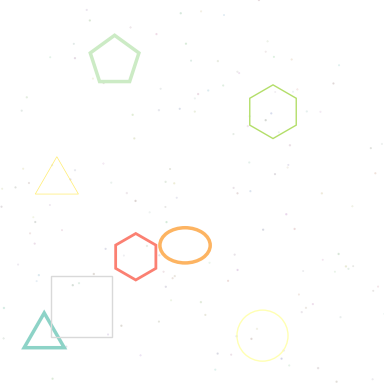[{"shape": "triangle", "thickness": 2.5, "radius": 0.3, "center": [0.115, 0.127]}, {"shape": "circle", "thickness": 1, "radius": 0.33, "center": [0.682, 0.128]}, {"shape": "hexagon", "thickness": 2, "radius": 0.3, "center": [0.353, 0.333]}, {"shape": "oval", "thickness": 2.5, "radius": 0.33, "center": [0.481, 0.363]}, {"shape": "hexagon", "thickness": 1, "radius": 0.35, "center": [0.709, 0.71]}, {"shape": "square", "thickness": 1, "radius": 0.4, "center": [0.211, 0.204]}, {"shape": "pentagon", "thickness": 2.5, "radius": 0.33, "center": [0.298, 0.842]}, {"shape": "triangle", "thickness": 0.5, "radius": 0.32, "center": [0.148, 0.528]}]